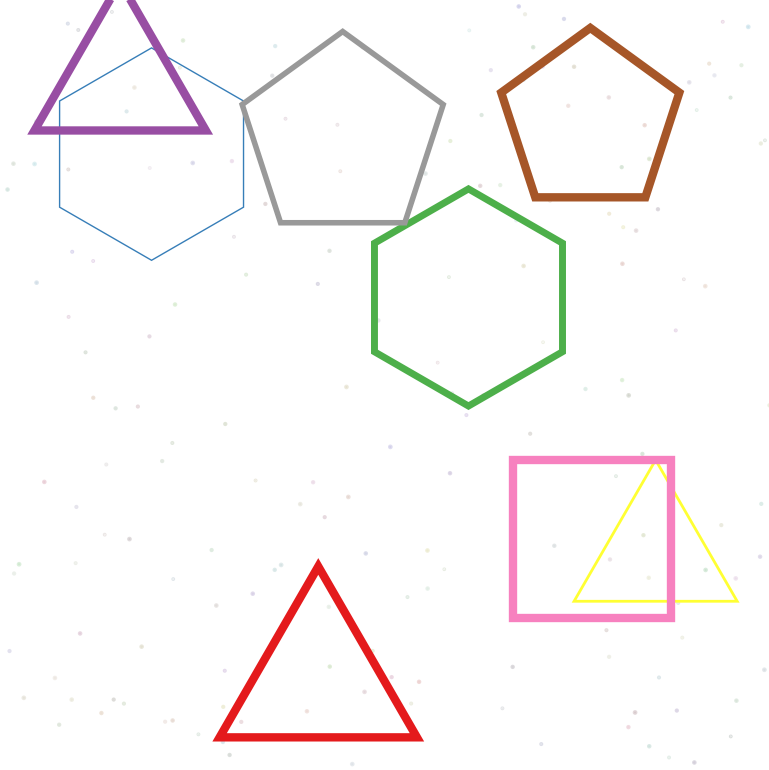[{"shape": "triangle", "thickness": 3, "radius": 0.74, "center": [0.413, 0.116]}, {"shape": "hexagon", "thickness": 0.5, "radius": 0.69, "center": [0.197, 0.8]}, {"shape": "hexagon", "thickness": 2.5, "radius": 0.7, "center": [0.608, 0.614]}, {"shape": "triangle", "thickness": 3, "radius": 0.64, "center": [0.156, 0.895]}, {"shape": "triangle", "thickness": 1, "radius": 0.61, "center": [0.851, 0.28]}, {"shape": "pentagon", "thickness": 3, "radius": 0.61, "center": [0.767, 0.842]}, {"shape": "square", "thickness": 3, "radius": 0.51, "center": [0.769, 0.3]}, {"shape": "pentagon", "thickness": 2, "radius": 0.69, "center": [0.445, 0.822]}]